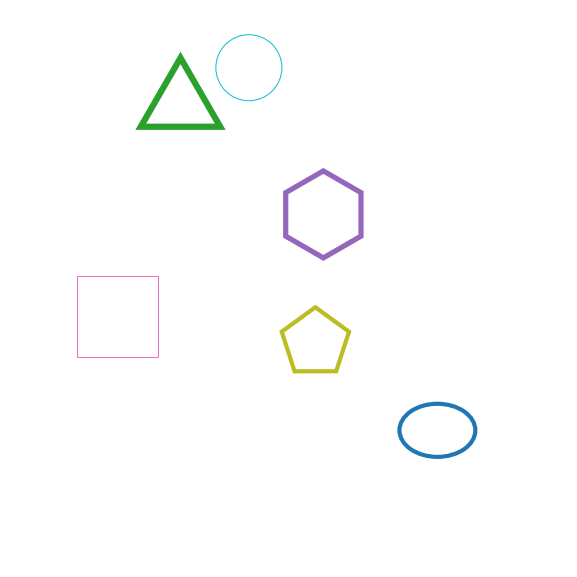[{"shape": "oval", "thickness": 2, "radius": 0.33, "center": [0.757, 0.254]}, {"shape": "triangle", "thickness": 3, "radius": 0.4, "center": [0.313, 0.819]}, {"shape": "hexagon", "thickness": 2.5, "radius": 0.38, "center": [0.56, 0.628]}, {"shape": "square", "thickness": 0.5, "radius": 0.35, "center": [0.203, 0.451]}, {"shape": "pentagon", "thickness": 2, "radius": 0.31, "center": [0.546, 0.406]}, {"shape": "circle", "thickness": 0.5, "radius": 0.29, "center": [0.431, 0.882]}]